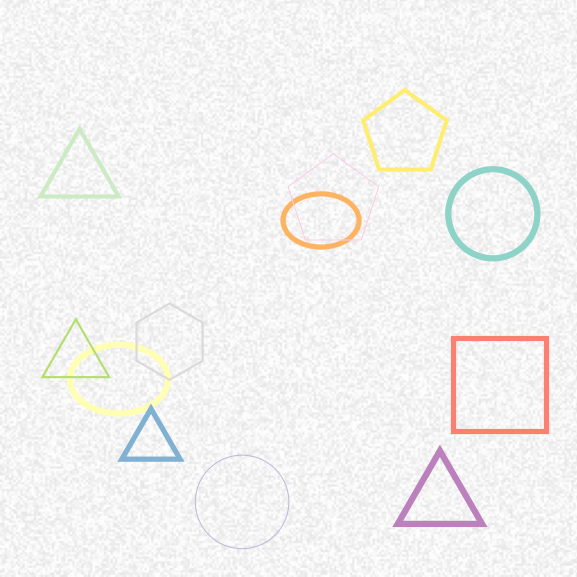[{"shape": "circle", "thickness": 3, "radius": 0.39, "center": [0.853, 0.629]}, {"shape": "oval", "thickness": 3, "radius": 0.42, "center": [0.206, 0.343]}, {"shape": "circle", "thickness": 0.5, "radius": 0.4, "center": [0.419, 0.13]}, {"shape": "square", "thickness": 2.5, "radius": 0.4, "center": [0.866, 0.333]}, {"shape": "triangle", "thickness": 2.5, "radius": 0.29, "center": [0.261, 0.233]}, {"shape": "oval", "thickness": 2.5, "radius": 0.33, "center": [0.556, 0.617]}, {"shape": "triangle", "thickness": 1, "radius": 0.33, "center": [0.131, 0.379]}, {"shape": "pentagon", "thickness": 0.5, "radius": 0.41, "center": [0.577, 0.65]}, {"shape": "hexagon", "thickness": 1, "radius": 0.33, "center": [0.294, 0.407]}, {"shape": "triangle", "thickness": 3, "radius": 0.42, "center": [0.762, 0.134]}, {"shape": "triangle", "thickness": 2, "radius": 0.39, "center": [0.138, 0.698]}, {"shape": "pentagon", "thickness": 2, "radius": 0.38, "center": [0.701, 0.767]}]